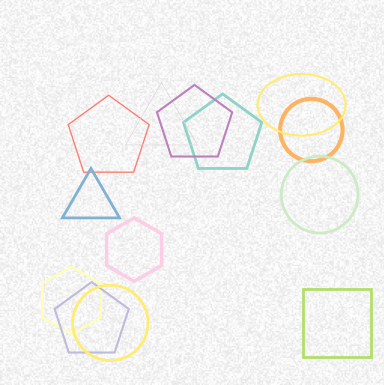[{"shape": "pentagon", "thickness": 2, "radius": 0.54, "center": [0.578, 0.649]}, {"shape": "hexagon", "thickness": 1.5, "radius": 0.44, "center": [0.186, 0.22]}, {"shape": "pentagon", "thickness": 1.5, "radius": 0.51, "center": [0.238, 0.166]}, {"shape": "pentagon", "thickness": 1, "radius": 0.55, "center": [0.282, 0.642]}, {"shape": "triangle", "thickness": 2, "radius": 0.43, "center": [0.236, 0.477]}, {"shape": "circle", "thickness": 3, "radius": 0.41, "center": [0.809, 0.662]}, {"shape": "square", "thickness": 2, "radius": 0.44, "center": [0.875, 0.161]}, {"shape": "hexagon", "thickness": 2.5, "radius": 0.41, "center": [0.348, 0.352]}, {"shape": "triangle", "thickness": 0.5, "radius": 0.54, "center": [0.419, 0.677]}, {"shape": "pentagon", "thickness": 1.5, "radius": 0.51, "center": [0.505, 0.677]}, {"shape": "circle", "thickness": 2, "radius": 0.5, "center": [0.83, 0.494]}, {"shape": "oval", "thickness": 1.5, "radius": 0.57, "center": [0.783, 0.728]}, {"shape": "circle", "thickness": 2, "radius": 0.49, "center": [0.287, 0.161]}]